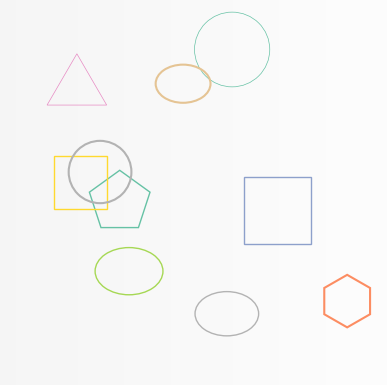[{"shape": "pentagon", "thickness": 1, "radius": 0.41, "center": [0.309, 0.475]}, {"shape": "circle", "thickness": 0.5, "radius": 0.49, "center": [0.599, 0.871]}, {"shape": "hexagon", "thickness": 1.5, "radius": 0.34, "center": [0.896, 0.218]}, {"shape": "square", "thickness": 1, "radius": 0.43, "center": [0.715, 0.453]}, {"shape": "triangle", "thickness": 0.5, "radius": 0.44, "center": [0.198, 0.772]}, {"shape": "oval", "thickness": 1, "radius": 0.44, "center": [0.333, 0.296]}, {"shape": "square", "thickness": 1, "radius": 0.34, "center": [0.208, 0.526]}, {"shape": "oval", "thickness": 1.5, "radius": 0.35, "center": [0.472, 0.783]}, {"shape": "circle", "thickness": 1.5, "radius": 0.4, "center": [0.258, 0.553]}, {"shape": "oval", "thickness": 1, "radius": 0.41, "center": [0.585, 0.185]}]